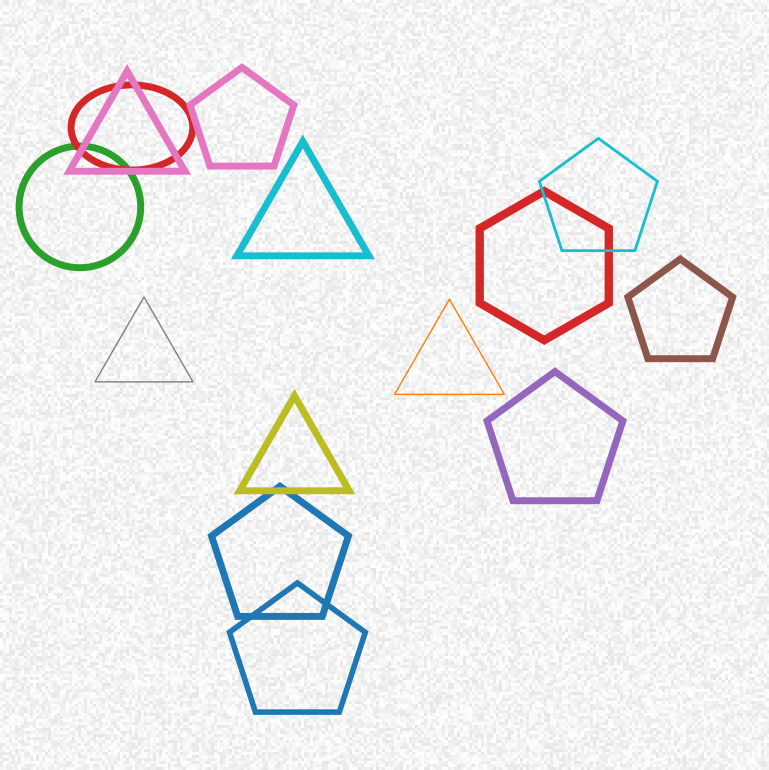[{"shape": "pentagon", "thickness": 2.5, "radius": 0.47, "center": [0.364, 0.275]}, {"shape": "pentagon", "thickness": 2, "radius": 0.46, "center": [0.386, 0.15]}, {"shape": "triangle", "thickness": 0.5, "radius": 0.41, "center": [0.584, 0.529]}, {"shape": "circle", "thickness": 2.5, "radius": 0.39, "center": [0.104, 0.731]}, {"shape": "oval", "thickness": 2.5, "radius": 0.4, "center": [0.171, 0.834]}, {"shape": "hexagon", "thickness": 3, "radius": 0.48, "center": [0.707, 0.655]}, {"shape": "pentagon", "thickness": 2.5, "radius": 0.46, "center": [0.721, 0.425]}, {"shape": "pentagon", "thickness": 2.5, "radius": 0.36, "center": [0.883, 0.592]}, {"shape": "triangle", "thickness": 2.5, "radius": 0.43, "center": [0.165, 0.821]}, {"shape": "pentagon", "thickness": 2.5, "radius": 0.35, "center": [0.314, 0.842]}, {"shape": "triangle", "thickness": 0.5, "radius": 0.37, "center": [0.187, 0.541]}, {"shape": "triangle", "thickness": 2.5, "radius": 0.41, "center": [0.382, 0.404]}, {"shape": "triangle", "thickness": 2.5, "radius": 0.49, "center": [0.393, 0.717]}, {"shape": "pentagon", "thickness": 1, "radius": 0.4, "center": [0.777, 0.74]}]